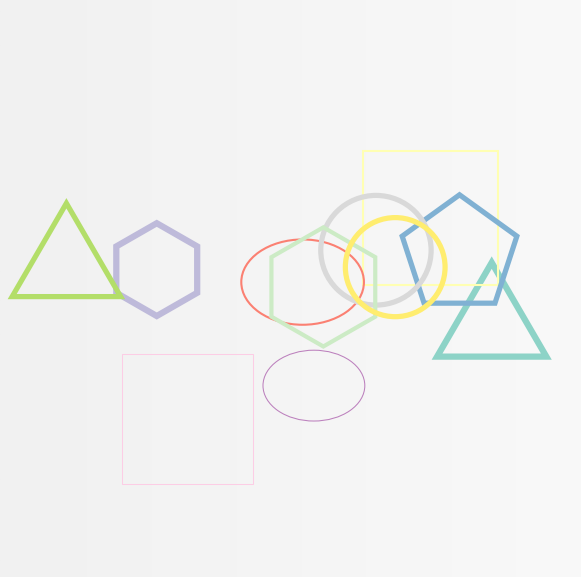[{"shape": "triangle", "thickness": 3, "radius": 0.54, "center": [0.846, 0.436]}, {"shape": "square", "thickness": 1, "radius": 0.58, "center": [0.741, 0.622]}, {"shape": "hexagon", "thickness": 3, "radius": 0.4, "center": [0.27, 0.532]}, {"shape": "oval", "thickness": 1, "radius": 0.53, "center": [0.521, 0.511]}, {"shape": "pentagon", "thickness": 2.5, "radius": 0.52, "center": [0.791, 0.558]}, {"shape": "triangle", "thickness": 2.5, "radius": 0.54, "center": [0.114, 0.539]}, {"shape": "square", "thickness": 0.5, "radius": 0.56, "center": [0.323, 0.274]}, {"shape": "circle", "thickness": 2.5, "radius": 0.47, "center": [0.647, 0.566]}, {"shape": "oval", "thickness": 0.5, "radius": 0.44, "center": [0.54, 0.331]}, {"shape": "hexagon", "thickness": 2, "radius": 0.52, "center": [0.556, 0.502]}, {"shape": "circle", "thickness": 2.5, "radius": 0.43, "center": [0.68, 0.537]}]